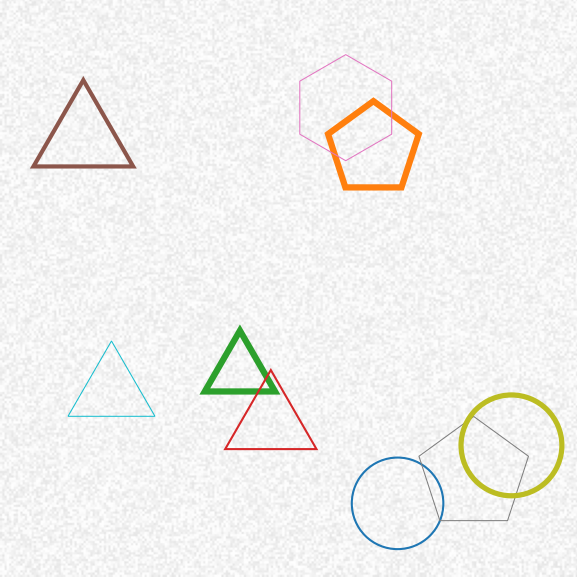[{"shape": "circle", "thickness": 1, "radius": 0.4, "center": [0.688, 0.128]}, {"shape": "pentagon", "thickness": 3, "radius": 0.41, "center": [0.647, 0.741]}, {"shape": "triangle", "thickness": 3, "radius": 0.35, "center": [0.415, 0.356]}, {"shape": "triangle", "thickness": 1, "radius": 0.46, "center": [0.469, 0.267]}, {"shape": "triangle", "thickness": 2, "radius": 0.5, "center": [0.144, 0.761]}, {"shape": "hexagon", "thickness": 0.5, "radius": 0.46, "center": [0.599, 0.813]}, {"shape": "pentagon", "thickness": 0.5, "radius": 0.5, "center": [0.82, 0.178]}, {"shape": "circle", "thickness": 2.5, "radius": 0.44, "center": [0.886, 0.228]}, {"shape": "triangle", "thickness": 0.5, "radius": 0.43, "center": [0.193, 0.322]}]